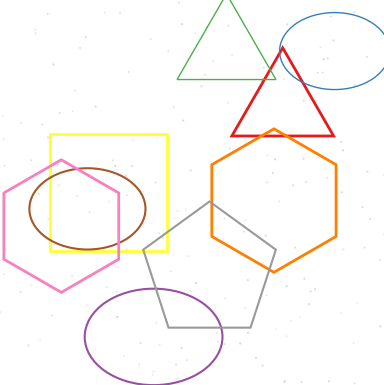[{"shape": "triangle", "thickness": 2, "radius": 0.76, "center": [0.734, 0.723]}, {"shape": "oval", "thickness": 1, "radius": 0.71, "center": [0.869, 0.867]}, {"shape": "triangle", "thickness": 1, "radius": 0.74, "center": [0.588, 0.868]}, {"shape": "oval", "thickness": 1.5, "radius": 0.89, "center": [0.399, 0.125]}, {"shape": "hexagon", "thickness": 2, "radius": 0.93, "center": [0.712, 0.479]}, {"shape": "square", "thickness": 2, "radius": 0.76, "center": [0.281, 0.5]}, {"shape": "oval", "thickness": 1.5, "radius": 0.75, "center": [0.227, 0.457]}, {"shape": "hexagon", "thickness": 2, "radius": 0.86, "center": [0.159, 0.413]}, {"shape": "pentagon", "thickness": 1.5, "radius": 0.91, "center": [0.544, 0.295]}]